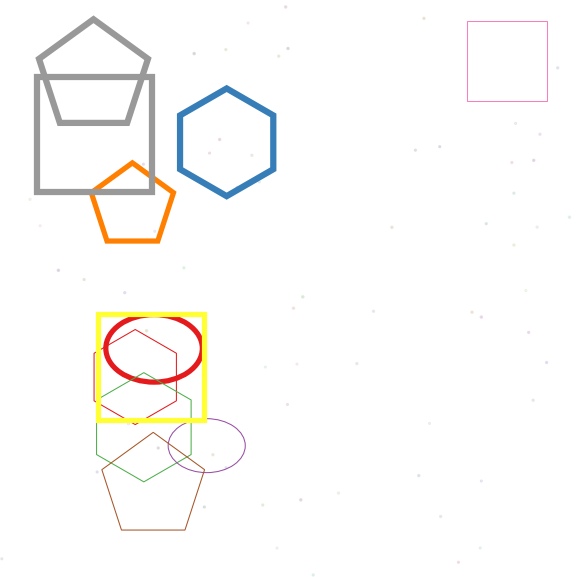[{"shape": "hexagon", "thickness": 0.5, "radius": 0.41, "center": [0.234, 0.346]}, {"shape": "oval", "thickness": 2.5, "radius": 0.42, "center": [0.267, 0.396]}, {"shape": "hexagon", "thickness": 3, "radius": 0.47, "center": [0.392, 0.753]}, {"shape": "hexagon", "thickness": 0.5, "radius": 0.47, "center": [0.249, 0.259]}, {"shape": "oval", "thickness": 0.5, "radius": 0.33, "center": [0.358, 0.227]}, {"shape": "pentagon", "thickness": 2.5, "radius": 0.37, "center": [0.229, 0.642]}, {"shape": "square", "thickness": 2.5, "radius": 0.46, "center": [0.261, 0.364]}, {"shape": "pentagon", "thickness": 0.5, "radius": 0.47, "center": [0.265, 0.157]}, {"shape": "square", "thickness": 0.5, "radius": 0.35, "center": [0.878, 0.894]}, {"shape": "square", "thickness": 3, "radius": 0.5, "center": [0.164, 0.766]}, {"shape": "pentagon", "thickness": 3, "radius": 0.5, "center": [0.162, 0.867]}]